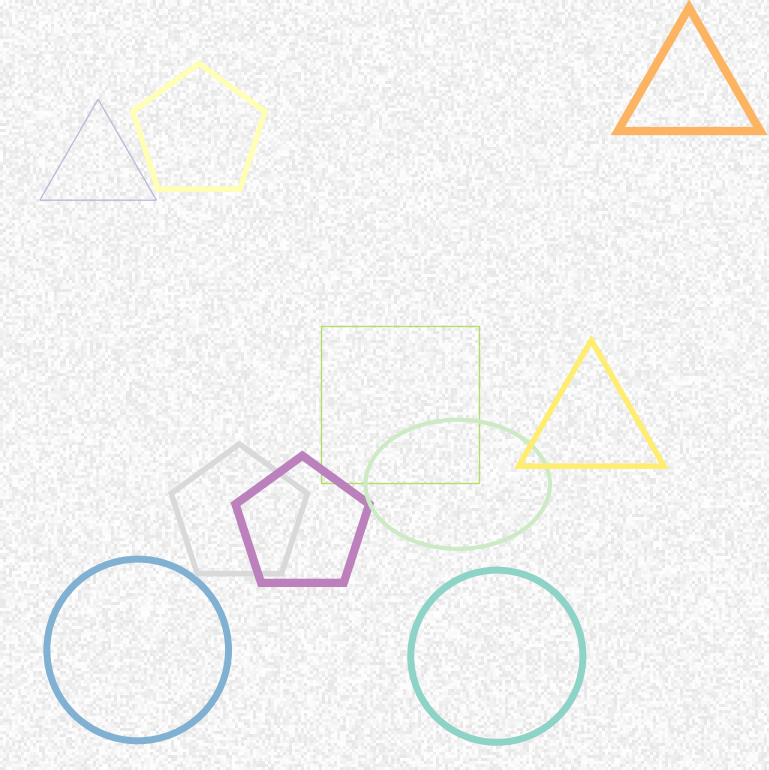[{"shape": "circle", "thickness": 2.5, "radius": 0.56, "center": [0.645, 0.148]}, {"shape": "pentagon", "thickness": 2, "radius": 0.45, "center": [0.258, 0.827]}, {"shape": "triangle", "thickness": 0.5, "radius": 0.44, "center": [0.127, 0.784]}, {"shape": "circle", "thickness": 2.5, "radius": 0.59, "center": [0.179, 0.156]}, {"shape": "triangle", "thickness": 3, "radius": 0.53, "center": [0.895, 0.883]}, {"shape": "square", "thickness": 0.5, "radius": 0.51, "center": [0.519, 0.475]}, {"shape": "pentagon", "thickness": 2, "radius": 0.47, "center": [0.311, 0.33]}, {"shape": "pentagon", "thickness": 3, "radius": 0.46, "center": [0.393, 0.317]}, {"shape": "oval", "thickness": 1.5, "radius": 0.6, "center": [0.594, 0.371]}, {"shape": "triangle", "thickness": 2, "radius": 0.55, "center": [0.768, 0.449]}]